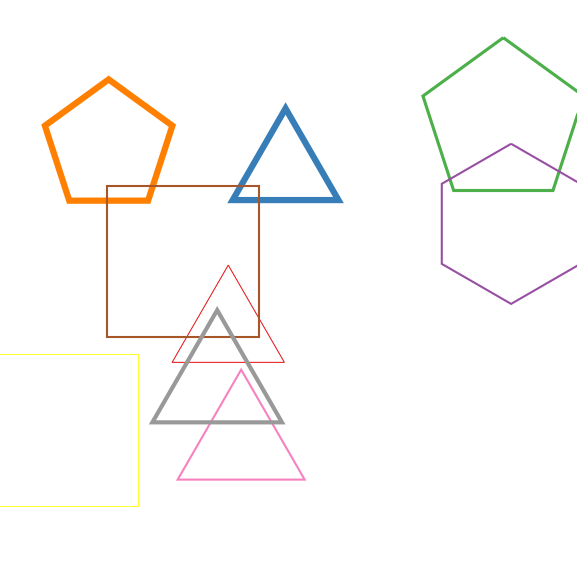[{"shape": "triangle", "thickness": 0.5, "radius": 0.56, "center": [0.395, 0.428]}, {"shape": "triangle", "thickness": 3, "radius": 0.53, "center": [0.494, 0.706]}, {"shape": "pentagon", "thickness": 1.5, "radius": 0.73, "center": [0.872, 0.788]}, {"shape": "hexagon", "thickness": 1, "radius": 0.69, "center": [0.885, 0.612]}, {"shape": "pentagon", "thickness": 3, "radius": 0.58, "center": [0.188, 0.746]}, {"shape": "square", "thickness": 0.5, "radius": 0.66, "center": [0.108, 0.255]}, {"shape": "square", "thickness": 1, "radius": 0.65, "center": [0.317, 0.546]}, {"shape": "triangle", "thickness": 1, "radius": 0.63, "center": [0.418, 0.232]}, {"shape": "triangle", "thickness": 2, "radius": 0.65, "center": [0.376, 0.333]}]